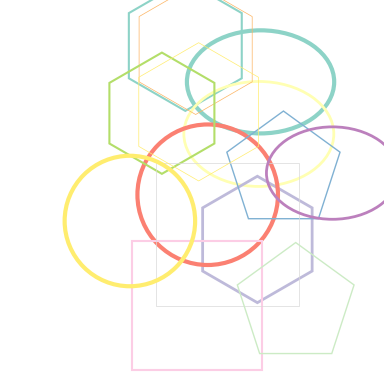[{"shape": "hexagon", "thickness": 1.5, "radius": 0.85, "center": [0.481, 0.881]}, {"shape": "oval", "thickness": 3, "radius": 0.96, "center": [0.677, 0.787]}, {"shape": "oval", "thickness": 2, "radius": 0.97, "center": [0.672, 0.652]}, {"shape": "hexagon", "thickness": 2, "radius": 0.82, "center": [0.669, 0.378]}, {"shape": "circle", "thickness": 3, "radius": 0.91, "center": [0.539, 0.494]}, {"shape": "pentagon", "thickness": 1, "radius": 0.77, "center": [0.736, 0.557]}, {"shape": "hexagon", "thickness": 0.5, "radius": 0.85, "center": [0.508, 0.872]}, {"shape": "hexagon", "thickness": 1.5, "radius": 0.79, "center": [0.421, 0.706]}, {"shape": "square", "thickness": 1.5, "radius": 0.84, "center": [0.511, 0.206]}, {"shape": "square", "thickness": 0.5, "radius": 0.93, "center": [0.59, 0.392]}, {"shape": "oval", "thickness": 2, "radius": 0.86, "center": [0.864, 0.55]}, {"shape": "pentagon", "thickness": 1, "radius": 0.8, "center": [0.768, 0.211]}, {"shape": "circle", "thickness": 3, "radius": 0.85, "center": [0.337, 0.426]}, {"shape": "hexagon", "thickness": 0.5, "radius": 0.9, "center": [0.516, 0.71]}]